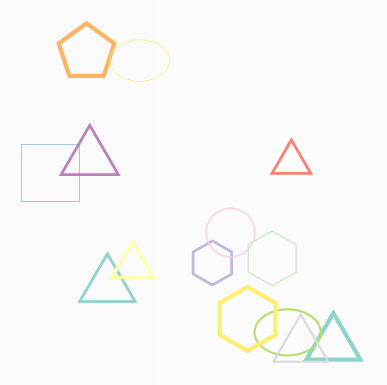[{"shape": "triangle", "thickness": 2, "radius": 0.41, "center": [0.277, 0.258]}, {"shape": "triangle", "thickness": 3, "radius": 0.4, "center": [0.86, 0.106]}, {"shape": "triangle", "thickness": 2.5, "radius": 0.31, "center": [0.343, 0.31]}, {"shape": "hexagon", "thickness": 2, "radius": 0.29, "center": [0.548, 0.317]}, {"shape": "triangle", "thickness": 2, "radius": 0.29, "center": [0.752, 0.579]}, {"shape": "square", "thickness": 0.5, "radius": 0.37, "center": [0.13, 0.552]}, {"shape": "pentagon", "thickness": 3, "radius": 0.38, "center": [0.223, 0.864]}, {"shape": "oval", "thickness": 1.5, "radius": 0.43, "center": [0.742, 0.137]}, {"shape": "circle", "thickness": 1, "radius": 0.31, "center": [0.595, 0.396]}, {"shape": "triangle", "thickness": 1.5, "radius": 0.41, "center": [0.776, 0.102]}, {"shape": "triangle", "thickness": 2, "radius": 0.43, "center": [0.232, 0.589]}, {"shape": "hexagon", "thickness": 1, "radius": 0.36, "center": [0.703, 0.329]}, {"shape": "oval", "thickness": 0.5, "radius": 0.39, "center": [0.361, 0.843]}, {"shape": "hexagon", "thickness": 3, "radius": 0.41, "center": [0.639, 0.172]}]